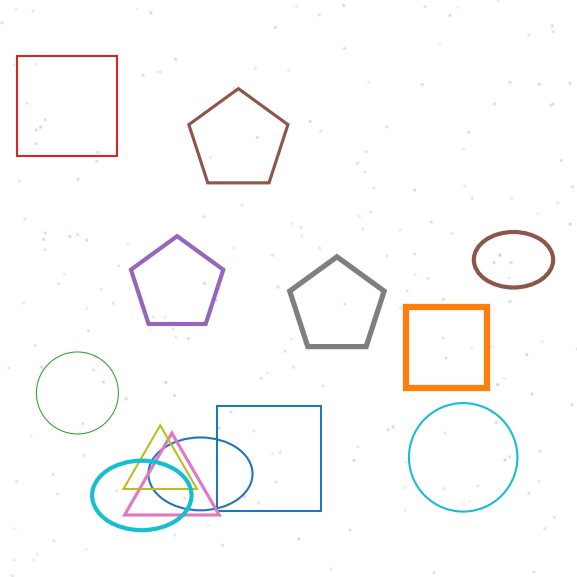[{"shape": "oval", "thickness": 1, "radius": 0.45, "center": [0.347, 0.179]}, {"shape": "square", "thickness": 1, "radius": 0.45, "center": [0.466, 0.206]}, {"shape": "square", "thickness": 3, "radius": 0.35, "center": [0.773, 0.397]}, {"shape": "circle", "thickness": 0.5, "radius": 0.35, "center": [0.134, 0.319]}, {"shape": "square", "thickness": 1, "radius": 0.44, "center": [0.116, 0.816]}, {"shape": "pentagon", "thickness": 2, "radius": 0.42, "center": [0.307, 0.506]}, {"shape": "oval", "thickness": 2, "radius": 0.34, "center": [0.889, 0.549]}, {"shape": "pentagon", "thickness": 1.5, "radius": 0.45, "center": [0.413, 0.755]}, {"shape": "triangle", "thickness": 1.5, "radius": 0.47, "center": [0.298, 0.155]}, {"shape": "pentagon", "thickness": 2.5, "radius": 0.43, "center": [0.583, 0.469]}, {"shape": "triangle", "thickness": 1, "radius": 0.37, "center": [0.277, 0.189]}, {"shape": "oval", "thickness": 2, "radius": 0.43, "center": [0.246, 0.141]}, {"shape": "circle", "thickness": 1, "radius": 0.47, "center": [0.802, 0.207]}]